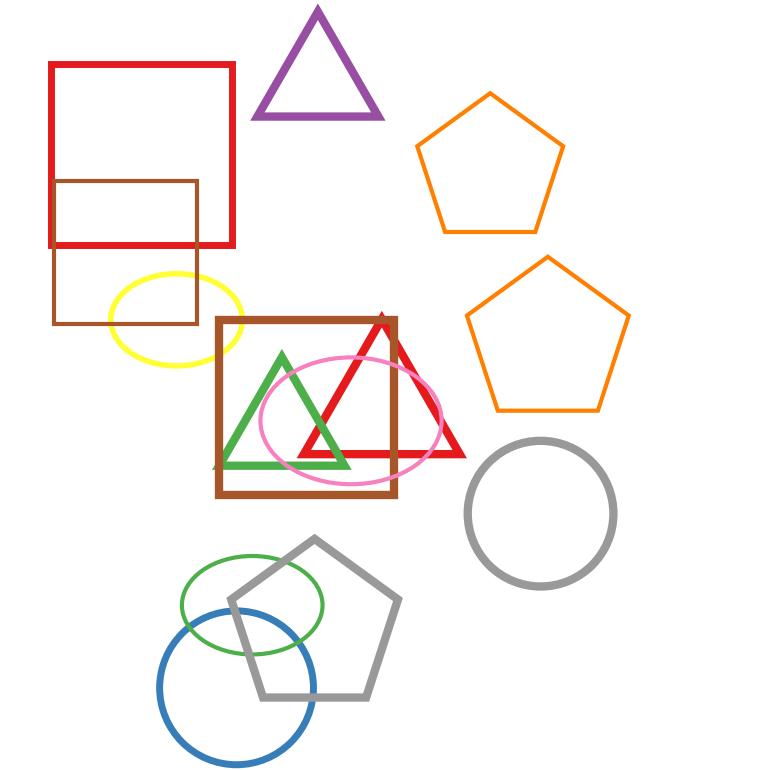[{"shape": "triangle", "thickness": 3, "radius": 0.58, "center": [0.496, 0.469]}, {"shape": "square", "thickness": 2.5, "radius": 0.59, "center": [0.184, 0.799]}, {"shape": "circle", "thickness": 2.5, "radius": 0.5, "center": [0.307, 0.107]}, {"shape": "oval", "thickness": 1.5, "radius": 0.46, "center": [0.328, 0.214]}, {"shape": "triangle", "thickness": 3, "radius": 0.47, "center": [0.366, 0.442]}, {"shape": "triangle", "thickness": 3, "radius": 0.45, "center": [0.413, 0.894]}, {"shape": "pentagon", "thickness": 1.5, "radius": 0.55, "center": [0.712, 0.556]}, {"shape": "pentagon", "thickness": 1.5, "radius": 0.5, "center": [0.637, 0.779]}, {"shape": "oval", "thickness": 2, "radius": 0.43, "center": [0.229, 0.585]}, {"shape": "square", "thickness": 1.5, "radius": 0.47, "center": [0.163, 0.672]}, {"shape": "square", "thickness": 3, "radius": 0.57, "center": [0.398, 0.471]}, {"shape": "oval", "thickness": 1.5, "radius": 0.59, "center": [0.456, 0.453]}, {"shape": "pentagon", "thickness": 3, "radius": 0.57, "center": [0.409, 0.186]}, {"shape": "circle", "thickness": 3, "radius": 0.47, "center": [0.702, 0.333]}]